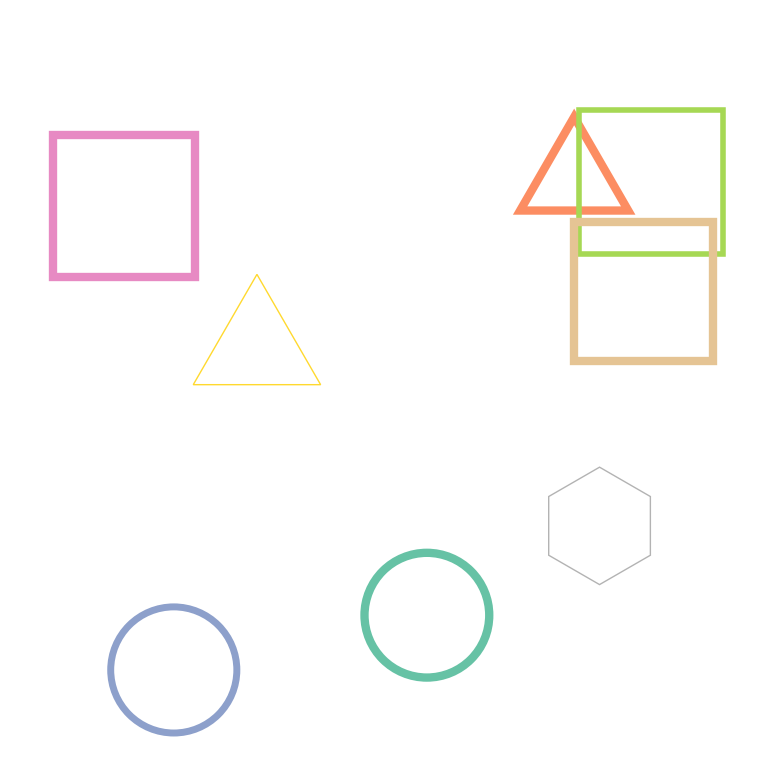[{"shape": "circle", "thickness": 3, "radius": 0.41, "center": [0.554, 0.201]}, {"shape": "triangle", "thickness": 3, "radius": 0.41, "center": [0.746, 0.767]}, {"shape": "circle", "thickness": 2.5, "radius": 0.41, "center": [0.226, 0.13]}, {"shape": "square", "thickness": 3, "radius": 0.46, "center": [0.161, 0.732]}, {"shape": "square", "thickness": 2, "radius": 0.47, "center": [0.846, 0.764]}, {"shape": "triangle", "thickness": 0.5, "radius": 0.48, "center": [0.334, 0.548]}, {"shape": "square", "thickness": 3, "radius": 0.45, "center": [0.836, 0.622]}, {"shape": "hexagon", "thickness": 0.5, "radius": 0.38, "center": [0.779, 0.317]}]